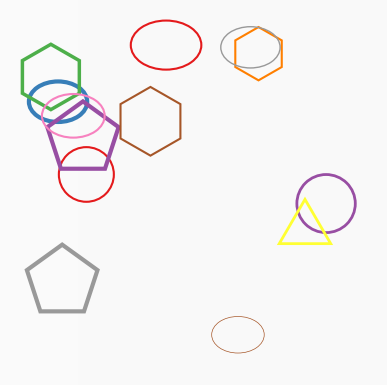[{"shape": "circle", "thickness": 1.5, "radius": 0.35, "center": [0.223, 0.547]}, {"shape": "oval", "thickness": 1.5, "radius": 0.46, "center": [0.429, 0.883]}, {"shape": "oval", "thickness": 3, "radius": 0.38, "center": [0.15, 0.736]}, {"shape": "hexagon", "thickness": 2.5, "radius": 0.42, "center": [0.131, 0.8]}, {"shape": "pentagon", "thickness": 3, "radius": 0.48, "center": [0.214, 0.64]}, {"shape": "circle", "thickness": 2, "radius": 0.38, "center": [0.842, 0.471]}, {"shape": "hexagon", "thickness": 1.5, "radius": 0.35, "center": [0.667, 0.861]}, {"shape": "triangle", "thickness": 2, "radius": 0.38, "center": [0.787, 0.406]}, {"shape": "oval", "thickness": 0.5, "radius": 0.34, "center": [0.614, 0.131]}, {"shape": "hexagon", "thickness": 1.5, "radius": 0.45, "center": [0.388, 0.685]}, {"shape": "oval", "thickness": 1.5, "radius": 0.4, "center": [0.189, 0.699]}, {"shape": "oval", "thickness": 1, "radius": 0.38, "center": [0.646, 0.877]}, {"shape": "pentagon", "thickness": 3, "radius": 0.48, "center": [0.16, 0.269]}]